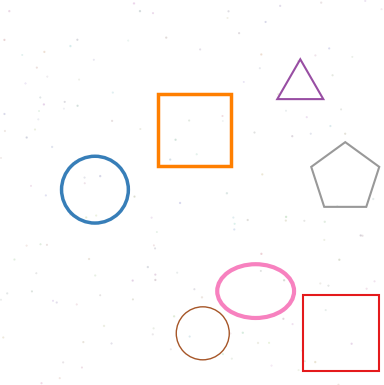[{"shape": "square", "thickness": 1.5, "radius": 0.49, "center": [0.887, 0.135]}, {"shape": "circle", "thickness": 2.5, "radius": 0.43, "center": [0.247, 0.507]}, {"shape": "triangle", "thickness": 1.5, "radius": 0.34, "center": [0.78, 0.777]}, {"shape": "square", "thickness": 2.5, "radius": 0.47, "center": [0.506, 0.662]}, {"shape": "circle", "thickness": 1, "radius": 0.34, "center": [0.527, 0.134]}, {"shape": "oval", "thickness": 3, "radius": 0.5, "center": [0.664, 0.244]}, {"shape": "pentagon", "thickness": 1.5, "radius": 0.46, "center": [0.897, 0.538]}]